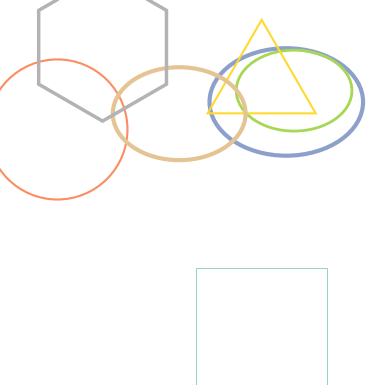[{"shape": "square", "thickness": 0.5, "radius": 0.85, "center": [0.679, 0.134]}, {"shape": "circle", "thickness": 1.5, "radius": 0.91, "center": [0.149, 0.664]}, {"shape": "oval", "thickness": 3, "radius": 1.0, "center": [0.744, 0.735]}, {"shape": "oval", "thickness": 2, "radius": 0.75, "center": [0.764, 0.765]}, {"shape": "triangle", "thickness": 1.5, "radius": 0.81, "center": [0.68, 0.787]}, {"shape": "oval", "thickness": 3, "radius": 0.86, "center": [0.465, 0.705]}, {"shape": "hexagon", "thickness": 2.5, "radius": 0.96, "center": [0.266, 0.877]}]